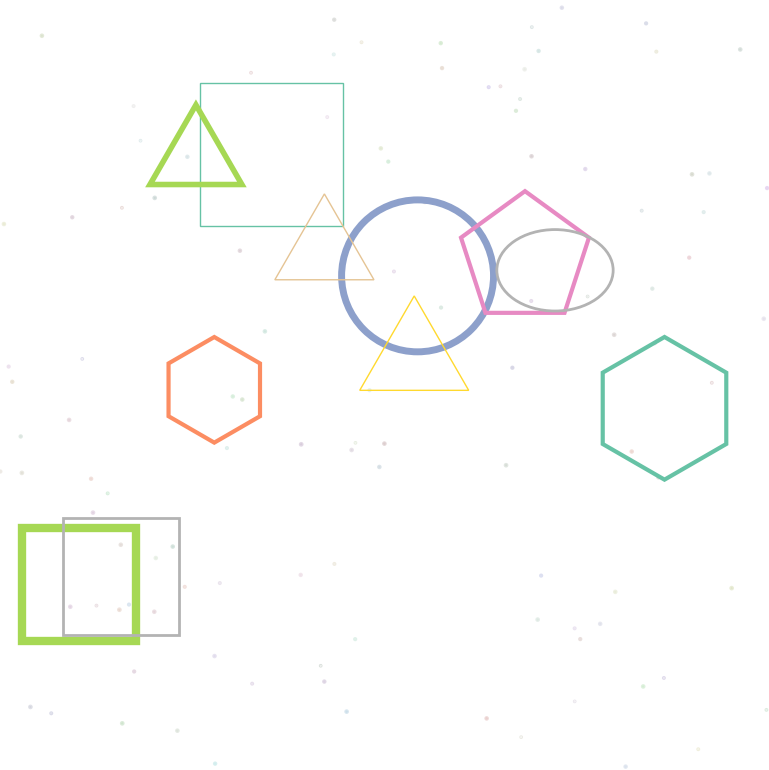[{"shape": "square", "thickness": 0.5, "radius": 0.46, "center": [0.353, 0.8]}, {"shape": "hexagon", "thickness": 1.5, "radius": 0.46, "center": [0.863, 0.47]}, {"shape": "hexagon", "thickness": 1.5, "radius": 0.34, "center": [0.278, 0.494]}, {"shape": "circle", "thickness": 2.5, "radius": 0.49, "center": [0.542, 0.642]}, {"shape": "pentagon", "thickness": 1.5, "radius": 0.44, "center": [0.682, 0.664]}, {"shape": "triangle", "thickness": 2, "radius": 0.34, "center": [0.254, 0.795]}, {"shape": "square", "thickness": 3, "radius": 0.37, "center": [0.102, 0.241]}, {"shape": "triangle", "thickness": 0.5, "radius": 0.41, "center": [0.538, 0.534]}, {"shape": "triangle", "thickness": 0.5, "radius": 0.37, "center": [0.421, 0.674]}, {"shape": "square", "thickness": 1, "radius": 0.38, "center": [0.157, 0.251]}, {"shape": "oval", "thickness": 1, "radius": 0.38, "center": [0.721, 0.649]}]